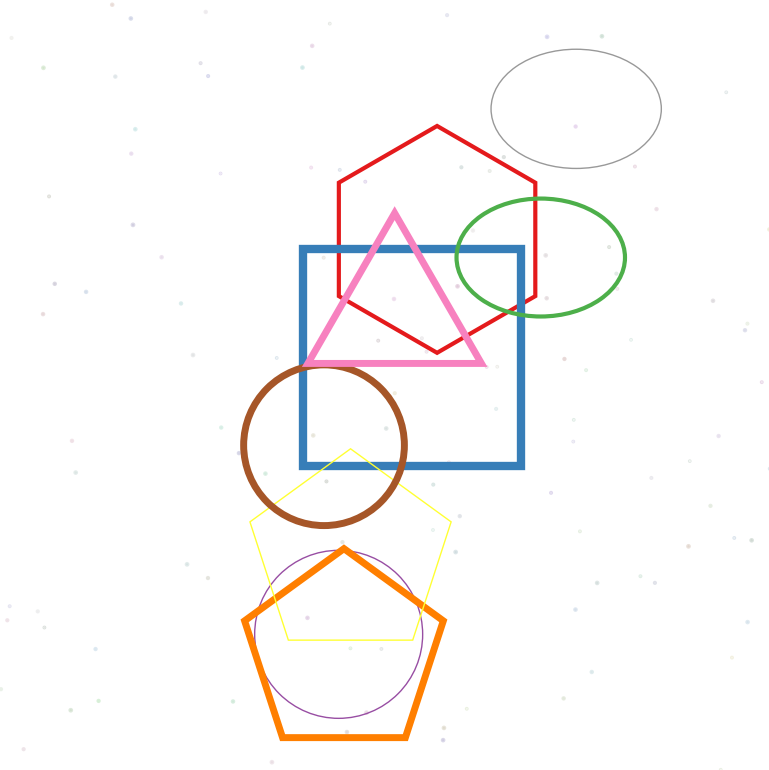[{"shape": "hexagon", "thickness": 1.5, "radius": 0.74, "center": [0.568, 0.689]}, {"shape": "square", "thickness": 3, "radius": 0.71, "center": [0.535, 0.536]}, {"shape": "oval", "thickness": 1.5, "radius": 0.55, "center": [0.702, 0.666]}, {"shape": "circle", "thickness": 0.5, "radius": 0.55, "center": [0.44, 0.176]}, {"shape": "pentagon", "thickness": 2.5, "radius": 0.68, "center": [0.447, 0.152]}, {"shape": "pentagon", "thickness": 0.5, "radius": 0.69, "center": [0.455, 0.28]}, {"shape": "circle", "thickness": 2.5, "radius": 0.52, "center": [0.421, 0.422]}, {"shape": "triangle", "thickness": 2.5, "radius": 0.65, "center": [0.513, 0.593]}, {"shape": "oval", "thickness": 0.5, "radius": 0.55, "center": [0.748, 0.859]}]